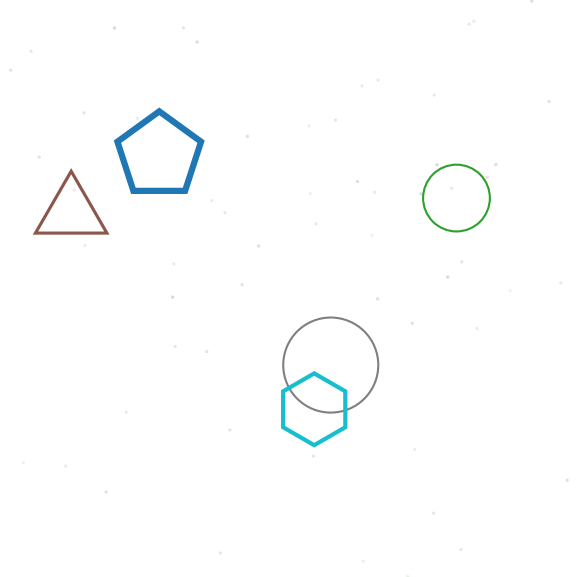[{"shape": "pentagon", "thickness": 3, "radius": 0.38, "center": [0.276, 0.73]}, {"shape": "circle", "thickness": 1, "radius": 0.29, "center": [0.79, 0.656]}, {"shape": "triangle", "thickness": 1.5, "radius": 0.36, "center": [0.123, 0.631]}, {"shape": "circle", "thickness": 1, "radius": 0.41, "center": [0.573, 0.367]}, {"shape": "hexagon", "thickness": 2, "radius": 0.31, "center": [0.544, 0.29]}]